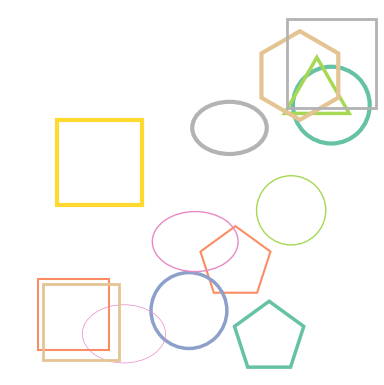[{"shape": "pentagon", "thickness": 2.5, "radius": 0.47, "center": [0.699, 0.123]}, {"shape": "circle", "thickness": 3, "radius": 0.5, "center": [0.861, 0.727]}, {"shape": "pentagon", "thickness": 1.5, "radius": 0.48, "center": [0.612, 0.317]}, {"shape": "square", "thickness": 1.5, "radius": 0.46, "center": [0.191, 0.182]}, {"shape": "circle", "thickness": 2.5, "radius": 0.49, "center": [0.491, 0.193]}, {"shape": "oval", "thickness": 1, "radius": 0.56, "center": [0.507, 0.373]}, {"shape": "oval", "thickness": 0.5, "radius": 0.54, "center": [0.322, 0.133]}, {"shape": "triangle", "thickness": 2.5, "radius": 0.49, "center": [0.823, 0.754]}, {"shape": "circle", "thickness": 1, "radius": 0.45, "center": [0.756, 0.454]}, {"shape": "square", "thickness": 3, "radius": 0.55, "center": [0.258, 0.577]}, {"shape": "square", "thickness": 2, "radius": 0.49, "center": [0.21, 0.163]}, {"shape": "hexagon", "thickness": 3, "radius": 0.58, "center": [0.779, 0.804]}, {"shape": "oval", "thickness": 3, "radius": 0.48, "center": [0.596, 0.668]}, {"shape": "square", "thickness": 2, "radius": 0.58, "center": [0.862, 0.835]}]